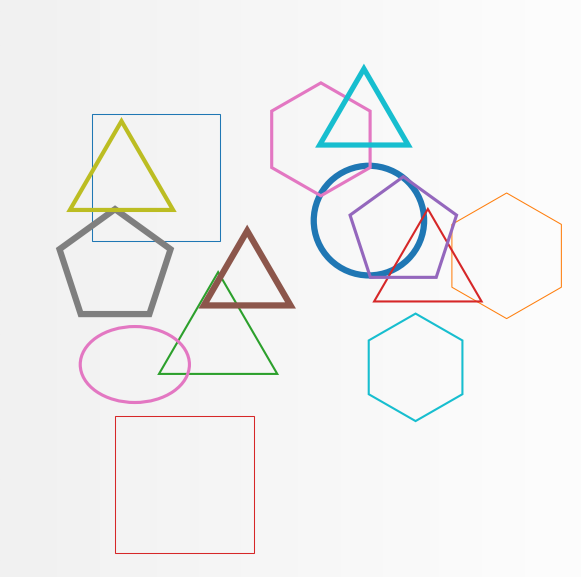[{"shape": "square", "thickness": 0.5, "radius": 0.55, "center": [0.268, 0.692]}, {"shape": "circle", "thickness": 3, "radius": 0.47, "center": [0.635, 0.617]}, {"shape": "hexagon", "thickness": 0.5, "radius": 0.54, "center": [0.872, 0.556]}, {"shape": "triangle", "thickness": 1, "radius": 0.59, "center": [0.375, 0.41]}, {"shape": "triangle", "thickness": 1, "radius": 0.53, "center": [0.736, 0.531]}, {"shape": "square", "thickness": 0.5, "radius": 0.6, "center": [0.317, 0.16]}, {"shape": "pentagon", "thickness": 1.5, "radius": 0.48, "center": [0.694, 0.597]}, {"shape": "triangle", "thickness": 3, "radius": 0.43, "center": [0.425, 0.513]}, {"shape": "oval", "thickness": 1.5, "radius": 0.47, "center": [0.232, 0.368]}, {"shape": "hexagon", "thickness": 1.5, "radius": 0.49, "center": [0.552, 0.758]}, {"shape": "pentagon", "thickness": 3, "radius": 0.5, "center": [0.198, 0.537]}, {"shape": "triangle", "thickness": 2, "radius": 0.51, "center": [0.209, 0.687]}, {"shape": "hexagon", "thickness": 1, "radius": 0.47, "center": [0.715, 0.363]}, {"shape": "triangle", "thickness": 2.5, "radius": 0.44, "center": [0.626, 0.792]}]